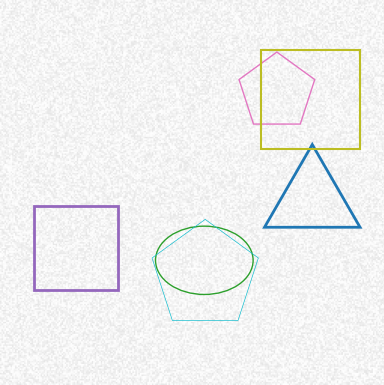[{"shape": "triangle", "thickness": 2, "radius": 0.72, "center": [0.811, 0.481]}, {"shape": "oval", "thickness": 1, "radius": 0.63, "center": [0.531, 0.324]}, {"shape": "square", "thickness": 2, "radius": 0.55, "center": [0.198, 0.355]}, {"shape": "pentagon", "thickness": 1, "radius": 0.52, "center": [0.719, 0.761]}, {"shape": "square", "thickness": 1.5, "radius": 0.64, "center": [0.806, 0.741]}, {"shape": "pentagon", "thickness": 0.5, "radius": 0.73, "center": [0.533, 0.285]}]